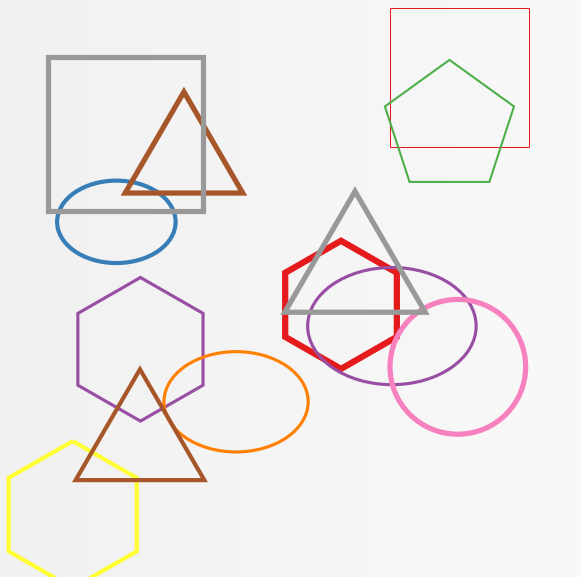[{"shape": "hexagon", "thickness": 3, "radius": 0.55, "center": [0.587, 0.471]}, {"shape": "square", "thickness": 0.5, "radius": 0.6, "center": [0.791, 0.865]}, {"shape": "oval", "thickness": 2, "radius": 0.51, "center": [0.2, 0.615]}, {"shape": "pentagon", "thickness": 1, "radius": 0.58, "center": [0.773, 0.779]}, {"shape": "hexagon", "thickness": 1.5, "radius": 0.62, "center": [0.242, 0.394]}, {"shape": "oval", "thickness": 1.5, "radius": 0.72, "center": [0.674, 0.434]}, {"shape": "oval", "thickness": 1.5, "radius": 0.62, "center": [0.406, 0.303]}, {"shape": "hexagon", "thickness": 2, "radius": 0.64, "center": [0.125, 0.108]}, {"shape": "triangle", "thickness": 2, "radius": 0.64, "center": [0.241, 0.232]}, {"shape": "triangle", "thickness": 2.5, "radius": 0.58, "center": [0.316, 0.723]}, {"shape": "circle", "thickness": 2.5, "radius": 0.58, "center": [0.788, 0.364]}, {"shape": "triangle", "thickness": 2.5, "radius": 0.7, "center": [0.611, 0.528]}, {"shape": "square", "thickness": 2.5, "radius": 0.67, "center": [0.216, 0.767]}]